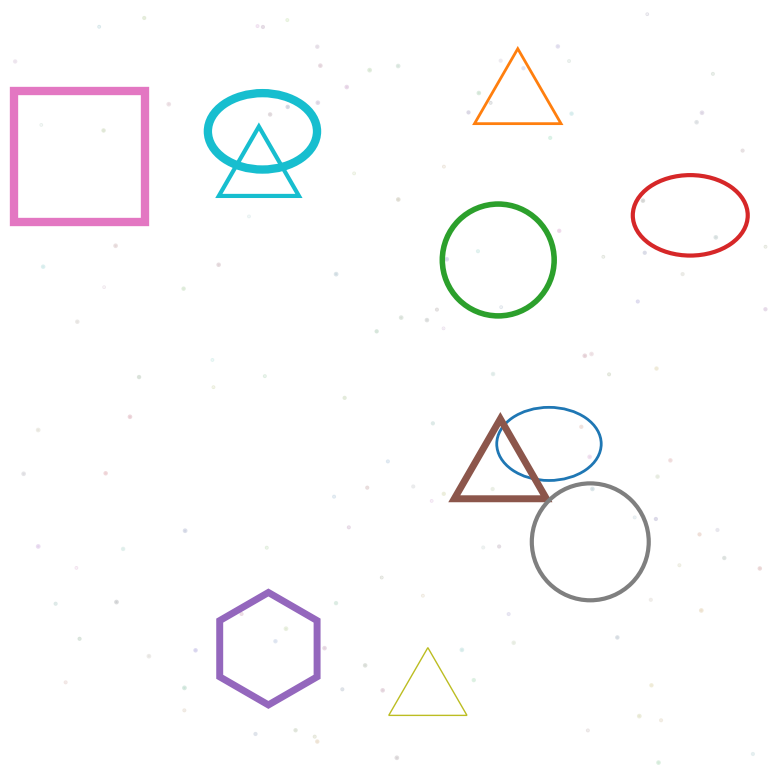[{"shape": "oval", "thickness": 1, "radius": 0.34, "center": [0.713, 0.423]}, {"shape": "triangle", "thickness": 1, "radius": 0.32, "center": [0.672, 0.872]}, {"shape": "circle", "thickness": 2, "radius": 0.36, "center": [0.647, 0.662]}, {"shape": "oval", "thickness": 1.5, "radius": 0.37, "center": [0.896, 0.72]}, {"shape": "hexagon", "thickness": 2.5, "radius": 0.37, "center": [0.349, 0.158]}, {"shape": "triangle", "thickness": 2.5, "radius": 0.35, "center": [0.65, 0.387]}, {"shape": "square", "thickness": 3, "radius": 0.43, "center": [0.103, 0.796]}, {"shape": "circle", "thickness": 1.5, "radius": 0.38, "center": [0.767, 0.296]}, {"shape": "triangle", "thickness": 0.5, "radius": 0.29, "center": [0.556, 0.1]}, {"shape": "triangle", "thickness": 1.5, "radius": 0.3, "center": [0.336, 0.776]}, {"shape": "oval", "thickness": 3, "radius": 0.35, "center": [0.341, 0.829]}]